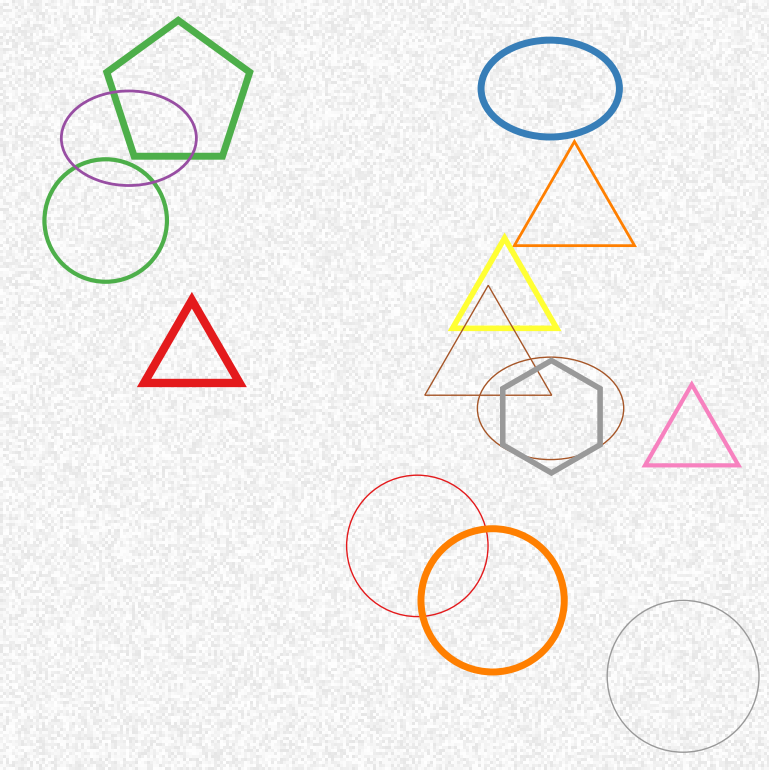[{"shape": "triangle", "thickness": 3, "radius": 0.36, "center": [0.249, 0.538]}, {"shape": "circle", "thickness": 0.5, "radius": 0.46, "center": [0.542, 0.291]}, {"shape": "oval", "thickness": 2.5, "radius": 0.45, "center": [0.715, 0.885]}, {"shape": "circle", "thickness": 1.5, "radius": 0.4, "center": [0.137, 0.714]}, {"shape": "pentagon", "thickness": 2.5, "radius": 0.49, "center": [0.232, 0.876]}, {"shape": "oval", "thickness": 1, "radius": 0.44, "center": [0.167, 0.82]}, {"shape": "circle", "thickness": 2.5, "radius": 0.47, "center": [0.64, 0.22]}, {"shape": "triangle", "thickness": 1, "radius": 0.45, "center": [0.746, 0.726]}, {"shape": "triangle", "thickness": 2, "radius": 0.39, "center": [0.655, 0.613]}, {"shape": "oval", "thickness": 0.5, "radius": 0.48, "center": [0.715, 0.47]}, {"shape": "triangle", "thickness": 0.5, "radius": 0.48, "center": [0.634, 0.534]}, {"shape": "triangle", "thickness": 1.5, "radius": 0.35, "center": [0.898, 0.431]}, {"shape": "hexagon", "thickness": 2, "radius": 0.36, "center": [0.716, 0.459]}, {"shape": "circle", "thickness": 0.5, "radius": 0.49, "center": [0.887, 0.122]}]